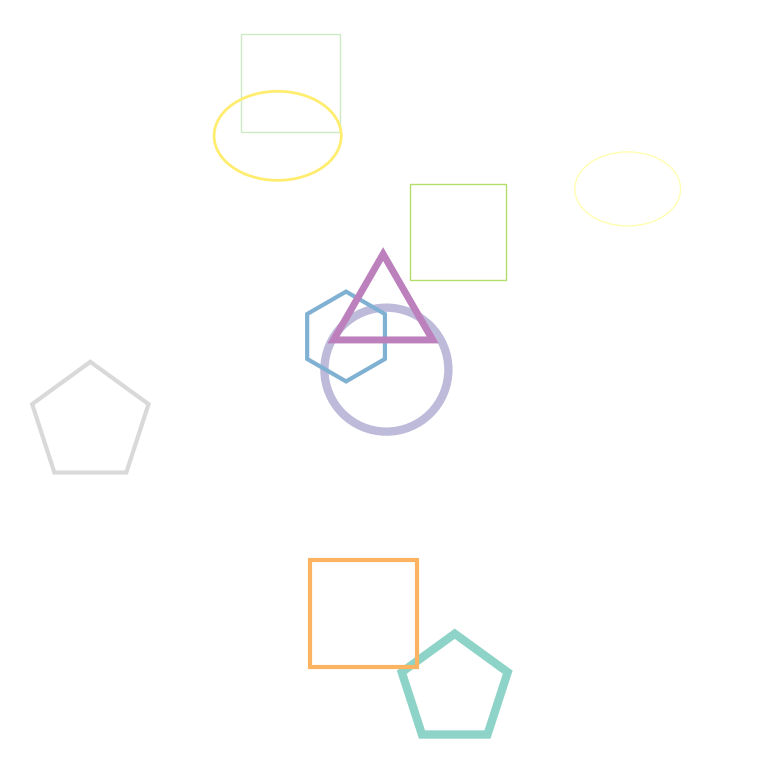[{"shape": "pentagon", "thickness": 3, "radius": 0.36, "center": [0.591, 0.105]}, {"shape": "oval", "thickness": 0.5, "radius": 0.34, "center": [0.815, 0.755]}, {"shape": "circle", "thickness": 3, "radius": 0.4, "center": [0.502, 0.52]}, {"shape": "hexagon", "thickness": 1.5, "radius": 0.29, "center": [0.449, 0.563]}, {"shape": "square", "thickness": 1.5, "radius": 0.35, "center": [0.472, 0.203]}, {"shape": "square", "thickness": 0.5, "radius": 0.31, "center": [0.595, 0.698]}, {"shape": "pentagon", "thickness": 1.5, "radius": 0.4, "center": [0.117, 0.451]}, {"shape": "triangle", "thickness": 2.5, "radius": 0.37, "center": [0.498, 0.596]}, {"shape": "square", "thickness": 0.5, "radius": 0.32, "center": [0.377, 0.892]}, {"shape": "oval", "thickness": 1, "radius": 0.41, "center": [0.361, 0.824]}]